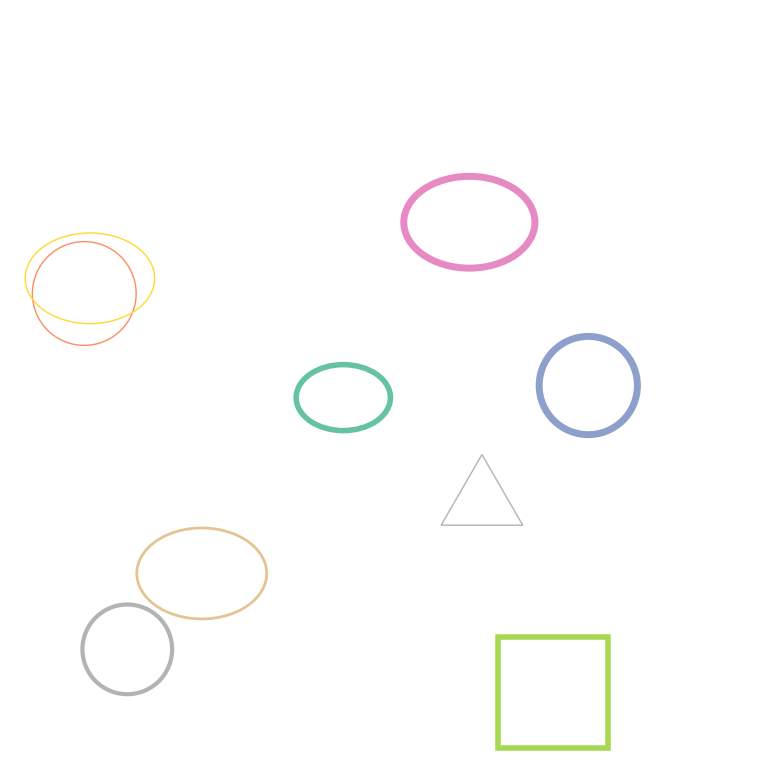[{"shape": "oval", "thickness": 2, "radius": 0.31, "center": [0.446, 0.484]}, {"shape": "circle", "thickness": 0.5, "radius": 0.34, "center": [0.109, 0.619]}, {"shape": "circle", "thickness": 2.5, "radius": 0.32, "center": [0.764, 0.499]}, {"shape": "oval", "thickness": 2.5, "radius": 0.43, "center": [0.61, 0.711]}, {"shape": "square", "thickness": 2, "radius": 0.36, "center": [0.718, 0.101]}, {"shape": "oval", "thickness": 0.5, "radius": 0.42, "center": [0.117, 0.639]}, {"shape": "oval", "thickness": 1, "radius": 0.42, "center": [0.262, 0.255]}, {"shape": "circle", "thickness": 1.5, "radius": 0.29, "center": [0.165, 0.157]}, {"shape": "triangle", "thickness": 0.5, "radius": 0.31, "center": [0.626, 0.349]}]